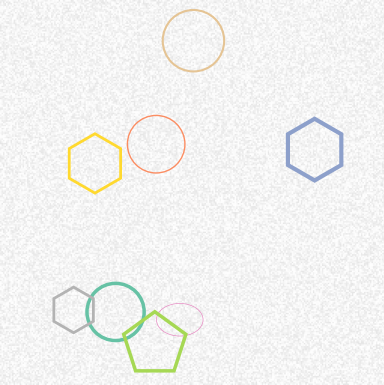[{"shape": "circle", "thickness": 2.5, "radius": 0.37, "center": [0.3, 0.19]}, {"shape": "circle", "thickness": 1, "radius": 0.37, "center": [0.406, 0.625]}, {"shape": "hexagon", "thickness": 3, "radius": 0.4, "center": [0.817, 0.611]}, {"shape": "oval", "thickness": 0.5, "radius": 0.3, "center": [0.467, 0.17]}, {"shape": "pentagon", "thickness": 2.5, "radius": 0.42, "center": [0.402, 0.105]}, {"shape": "hexagon", "thickness": 2, "radius": 0.39, "center": [0.247, 0.576]}, {"shape": "circle", "thickness": 1.5, "radius": 0.4, "center": [0.502, 0.894]}, {"shape": "hexagon", "thickness": 2, "radius": 0.3, "center": [0.191, 0.195]}]